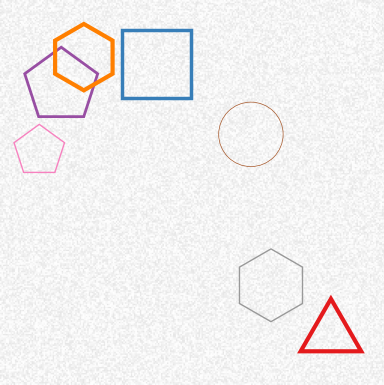[{"shape": "triangle", "thickness": 3, "radius": 0.45, "center": [0.86, 0.133]}, {"shape": "square", "thickness": 2.5, "radius": 0.44, "center": [0.407, 0.834]}, {"shape": "pentagon", "thickness": 2, "radius": 0.5, "center": [0.159, 0.778]}, {"shape": "hexagon", "thickness": 3, "radius": 0.43, "center": [0.218, 0.852]}, {"shape": "circle", "thickness": 0.5, "radius": 0.42, "center": [0.652, 0.651]}, {"shape": "pentagon", "thickness": 1, "radius": 0.34, "center": [0.102, 0.608]}, {"shape": "hexagon", "thickness": 1, "radius": 0.47, "center": [0.704, 0.259]}]